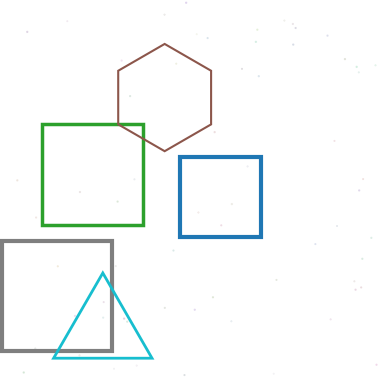[{"shape": "square", "thickness": 3, "radius": 0.52, "center": [0.573, 0.488]}, {"shape": "square", "thickness": 2.5, "radius": 0.65, "center": [0.24, 0.547]}, {"shape": "hexagon", "thickness": 1.5, "radius": 0.7, "center": [0.428, 0.747]}, {"shape": "square", "thickness": 3, "radius": 0.71, "center": [0.149, 0.231]}, {"shape": "triangle", "thickness": 2, "radius": 0.74, "center": [0.267, 0.143]}]